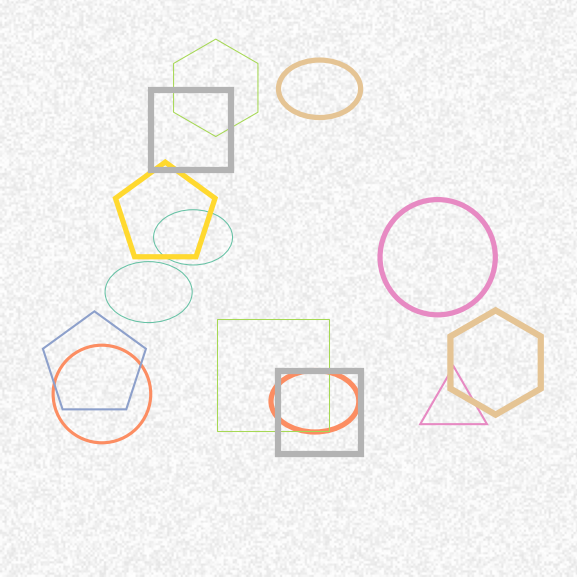[{"shape": "oval", "thickness": 0.5, "radius": 0.34, "center": [0.334, 0.588]}, {"shape": "oval", "thickness": 0.5, "radius": 0.38, "center": [0.257, 0.493]}, {"shape": "oval", "thickness": 2.5, "radius": 0.38, "center": [0.545, 0.304]}, {"shape": "circle", "thickness": 1.5, "radius": 0.42, "center": [0.176, 0.317]}, {"shape": "pentagon", "thickness": 1, "radius": 0.47, "center": [0.163, 0.366]}, {"shape": "circle", "thickness": 2.5, "radius": 0.5, "center": [0.758, 0.554]}, {"shape": "triangle", "thickness": 1, "radius": 0.33, "center": [0.785, 0.298]}, {"shape": "hexagon", "thickness": 0.5, "radius": 0.42, "center": [0.374, 0.847]}, {"shape": "square", "thickness": 0.5, "radius": 0.48, "center": [0.473, 0.349]}, {"shape": "pentagon", "thickness": 2.5, "radius": 0.45, "center": [0.286, 0.628]}, {"shape": "hexagon", "thickness": 3, "radius": 0.45, "center": [0.858, 0.371]}, {"shape": "oval", "thickness": 2.5, "radius": 0.36, "center": [0.553, 0.845]}, {"shape": "square", "thickness": 3, "radius": 0.35, "center": [0.33, 0.774]}, {"shape": "square", "thickness": 3, "radius": 0.36, "center": [0.553, 0.284]}]